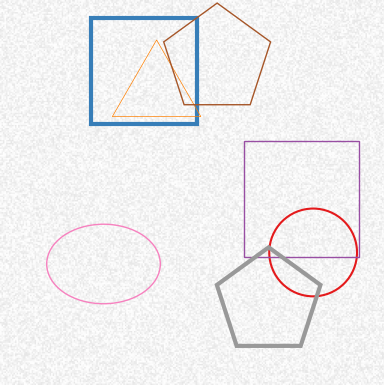[{"shape": "circle", "thickness": 1.5, "radius": 0.57, "center": [0.813, 0.344]}, {"shape": "square", "thickness": 3, "radius": 0.69, "center": [0.374, 0.816]}, {"shape": "square", "thickness": 1, "radius": 0.75, "center": [0.782, 0.483]}, {"shape": "triangle", "thickness": 0.5, "radius": 0.66, "center": [0.407, 0.763]}, {"shape": "pentagon", "thickness": 1, "radius": 0.73, "center": [0.564, 0.846]}, {"shape": "oval", "thickness": 1, "radius": 0.74, "center": [0.269, 0.314]}, {"shape": "pentagon", "thickness": 3, "radius": 0.71, "center": [0.698, 0.216]}]